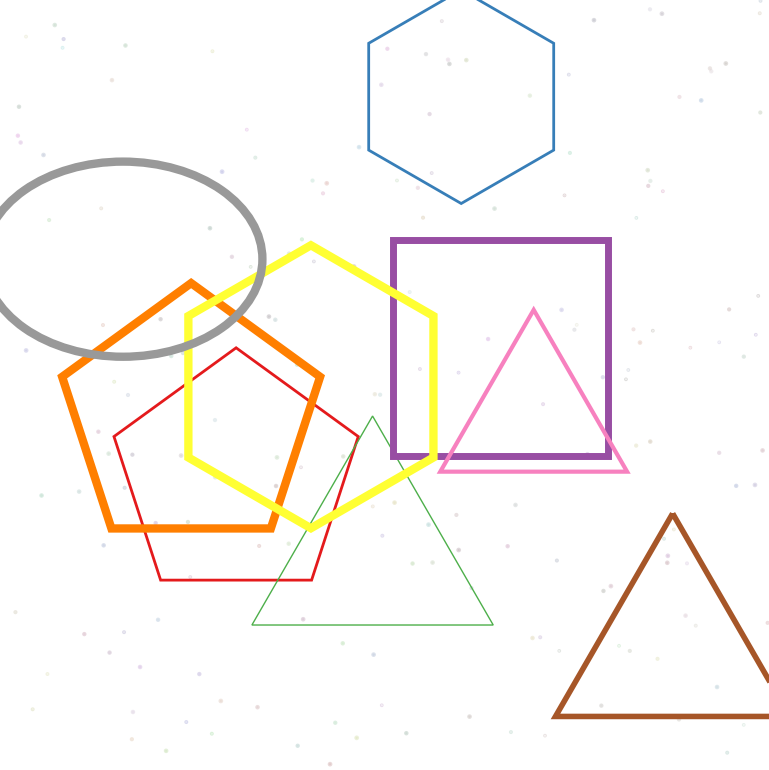[{"shape": "pentagon", "thickness": 1, "radius": 0.83, "center": [0.307, 0.382]}, {"shape": "hexagon", "thickness": 1, "radius": 0.69, "center": [0.599, 0.874]}, {"shape": "triangle", "thickness": 0.5, "radius": 0.9, "center": [0.484, 0.279]}, {"shape": "square", "thickness": 2.5, "radius": 0.7, "center": [0.65, 0.548]}, {"shape": "pentagon", "thickness": 3, "radius": 0.88, "center": [0.248, 0.456]}, {"shape": "hexagon", "thickness": 3, "radius": 0.92, "center": [0.404, 0.498]}, {"shape": "triangle", "thickness": 2, "radius": 0.88, "center": [0.874, 0.157]}, {"shape": "triangle", "thickness": 1.5, "radius": 0.7, "center": [0.693, 0.457]}, {"shape": "oval", "thickness": 3, "radius": 0.91, "center": [0.16, 0.663]}]